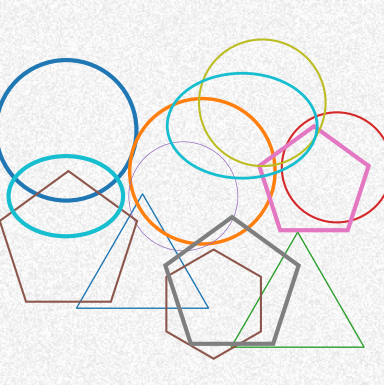[{"shape": "circle", "thickness": 3, "radius": 0.91, "center": [0.172, 0.662]}, {"shape": "triangle", "thickness": 1, "radius": 0.99, "center": [0.37, 0.298]}, {"shape": "circle", "thickness": 2.5, "radius": 0.94, "center": [0.526, 0.555]}, {"shape": "triangle", "thickness": 1, "radius": 1.0, "center": [0.773, 0.198]}, {"shape": "circle", "thickness": 1.5, "radius": 0.71, "center": [0.875, 0.565]}, {"shape": "circle", "thickness": 0.5, "radius": 0.71, "center": [0.476, 0.49]}, {"shape": "pentagon", "thickness": 1.5, "radius": 0.94, "center": [0.178, 0.368]}, {"shape": "hexagon", "thickness": 1.5, "radius": 0.71, "center": [0.555, 0.21]}, {"shape": "pentagon", "thickness": 3, "radius": 0.75, "center": [0.815, 0.523]}, {"shape": "pentagon", "thickness": 3, "radius": 0.91, "center": [0.603, 0.254]}, {"shape": "circle", "thickness": 1.5, "radius": 0.82, "center": [0.681, 0.733]}, {"shape": "oval", "thickness": 3, "radius": 0.74, "center": [0.171, 0.49]}, {"shape": "oval", "thickness": 2, "radius": 0.97, "center": [0.629, 0.673]}]